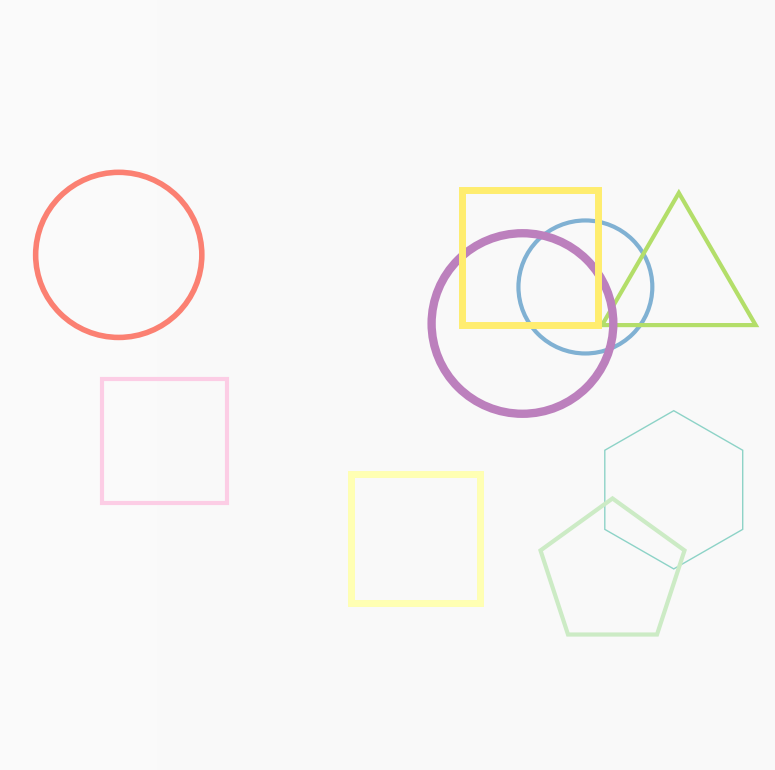[{"shape": "hexagon", "thickness": 0.5, "radius": 0.51, "center": [0.869, 0.364]}, {"shape": "square", "thickness": 2.5, "radius": 0.42, "center": [0.536, 0.301]}, {"shape": "circle", "thickness": 2, "radius": 0.54, "center": [0.153, 0.669]}, {"shape": "circle", "thickness": 1.5, "radius": 0.43, "center": [0.755, 0.627]}, {"shape": "triangle", "thickness": 1.5, "radius": 0.57, "center": [0.876, 0.635]}, {"shape": "square", "thickness": 1.5, "radius": 0.4, "center": [0.212, 0.427]}, {"shape": "circle", "thickness": 3, "radius": 0.59, "center": [0.674, 0.58]}, {"shape": "pentagon", "thickness": 1.5, "radius": 0.49, "center": [0.79, 0.255]}, {"shape": "square", "thickness": 2.5, "radius": 0.44, "center": [0.684, 0.665]}]